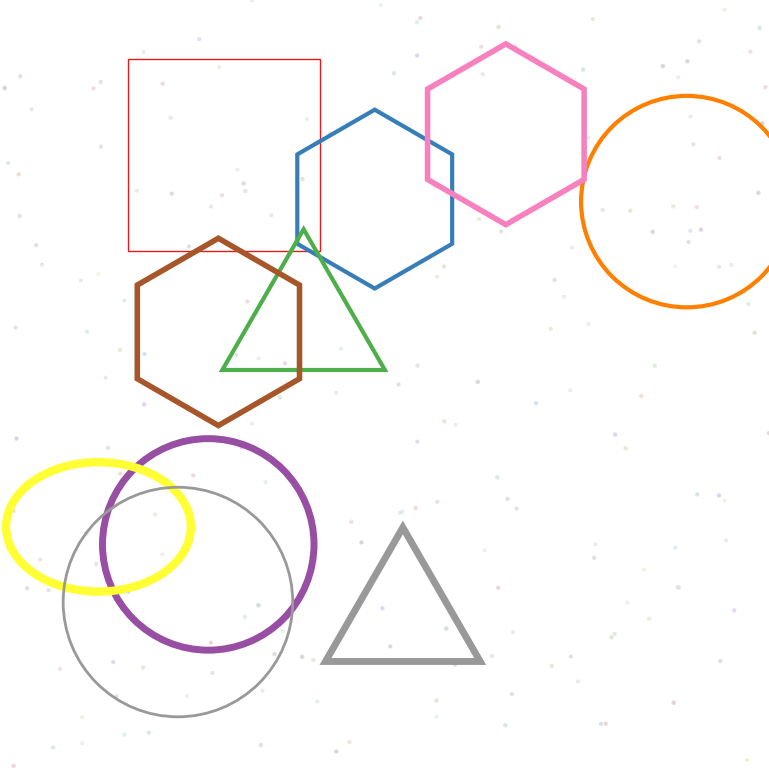[{"shape": "square", "thickness": 0.5, "radius": 0.62, "center": [0.291, 0.798]}, {"shape": "hexagon", "thickness": 1.5, "radius": 0.58, "center": [0.487, 0.741]}, {"shape": "triangle", "thickness": 1.5, "radius": 0.61, "center": [0.394, 0.58]}, {"shape": "circle", "thickness": 2.5, "radius": 0.69, "center": [0.27, 0.293]}, {"shape": "circle", "thickness": 1.5, "radius": 0.69, "center": [0.892, 0.738]}, {"shape": "oval", "thickness": 3, "radius": 0.6, "center": [0.128, 0.316]}, {"shape": "hexagon", "thickness": 2, "radius": 0.61, "center": [0.284, 0.569]}, {"shape": "hexagon", "thickness": 2, "radius": 0.59, "center": [0.657, 0.826]}, {"shape": "circle", "thickness": 1, "radius": 0.75, "center": [0.231, 0.218]}, {"shape": "triangle", "thickness": 2.5, "radius": 0.58, "center": [0.523, 0.199]}]